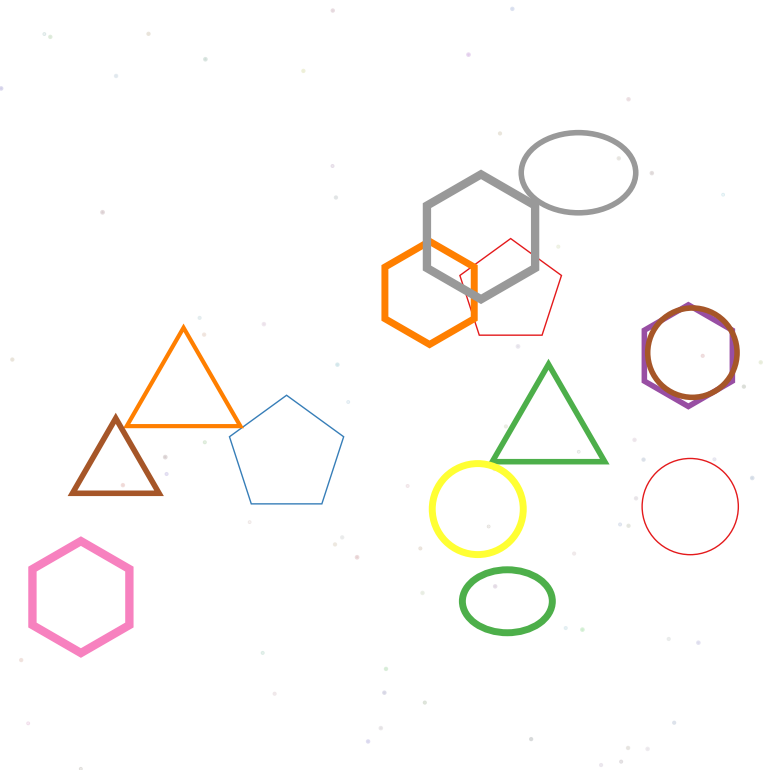[{"shape": "pentagon", "thickness": 0.5, "radius": 0.35, "center": [0.663, 0.621]}, {"shape": "circle", "thickness": 0.5, "radius": 0.31, "center": [0.896, 0.342]}, {"shape": "pentagon", "thickness": 0.5, "radius": 0.39, "center": [0.372, 0.409]}, {"shape": "triangle", "thickness": 2, "radius": 0.42, "center": [0.712, 0.443]}, {"shape": "oval", "thickness": 2.5, "radius": 0.29, "center": [0.659, 0.219]}, {"shape": "hexagon", "thickness": 2, "radius": 0.33, "center": [0.894, 0.538]}, {"shape": "hexagon", "thickness": 2.5, "radius": 0.33, "center": [0.558, 0.62]}, {"shape": "triangle", "thickness": 1.5, "radius": 0.43, "center": [0.238, 0.489]}, {"shape": "circle", "thickness": 2.5, "radius": 0.3, "center": [0.62, 0.339]}, {"shape": "triangle", "thickness": 2, "radius": 0.32, "center": [0.15, 0.392]}, {"shape": "circle", "thickness": 2, "radius": 0.29, "center": [0.899, 0.542]}, {"shape": "hexagon", "thickness": 3, "radius": 0.36, "center": [0.105, 0.225]}, {"shape": "oval", "thickness": 2, "radius": 0.37, "center": [0.751, 0.776]}, {"shape": "hexagon", "thickness": 3, "radius": 0.41, "center": [0.625, 0.692]}]